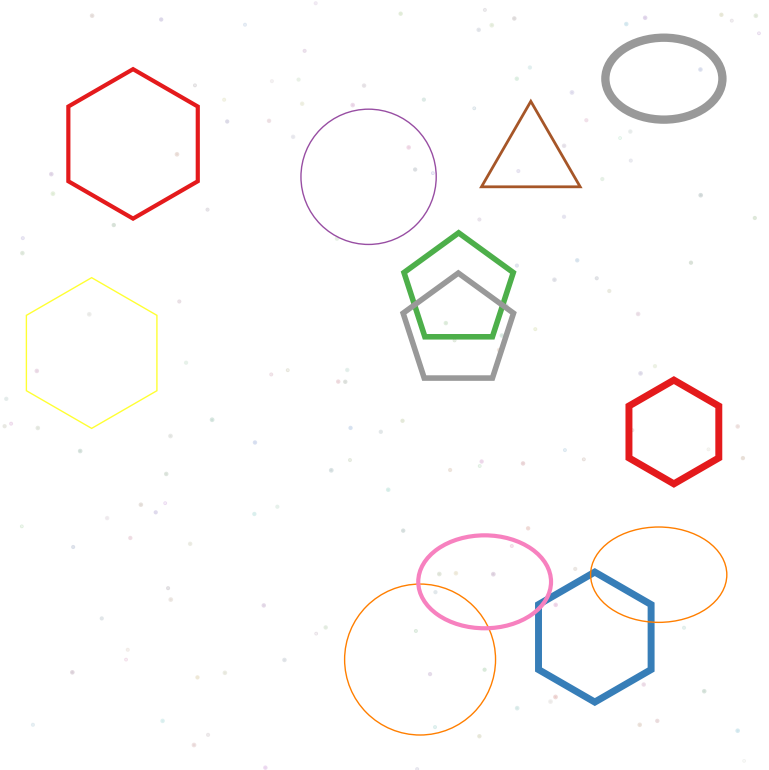[{"shape": "hexagon", "thickness": 1.5, "radius": 0.49, "center": [0.173, 0.813]}, {"shape": "hexagon", "thickness": 2.5, "radius": 0.34, "center": [0.875, 0.439]}, {"shape": "hexagon", "thickness": 2.5, "radius": 0.42, "center": [0.772, 0.173]}, {"shape": "pentagon", "thickness": 2, "radius": 0.37, "center": [0.596, 0.623]}, {"shape": "circle", "thickness": 0.5, "radius": 0.44, "center": [0.479, 0.77]}, {"shape": "oval", "thickness": 0.5, "radius": 0.44, "center": [0.855, 0.254]}, {"shape": "circle", "thickness": 0.5, "radius": 0.49, "center": [0.546, 0.143]}, {"shape": "hexagon", "thickness": 0.5, "radius": 0.49, "center": [0.119, 0.542]}, {"shape": "triangle", "thickness": 1, "radius": 0.37, "center": [0.689, 0.794]}, {"shape": "oval", "thickness": 1.5, "radius": 0.43, "center": [0.629, 0.244]}, {"shape": "oval", "thickness": 3, "radius": 0.38, "center": [0.862, 0.898]}, {"shape": "pentagon", "thickness": 2, "radius": 0.38, "center": [0.595, 0.57]}]